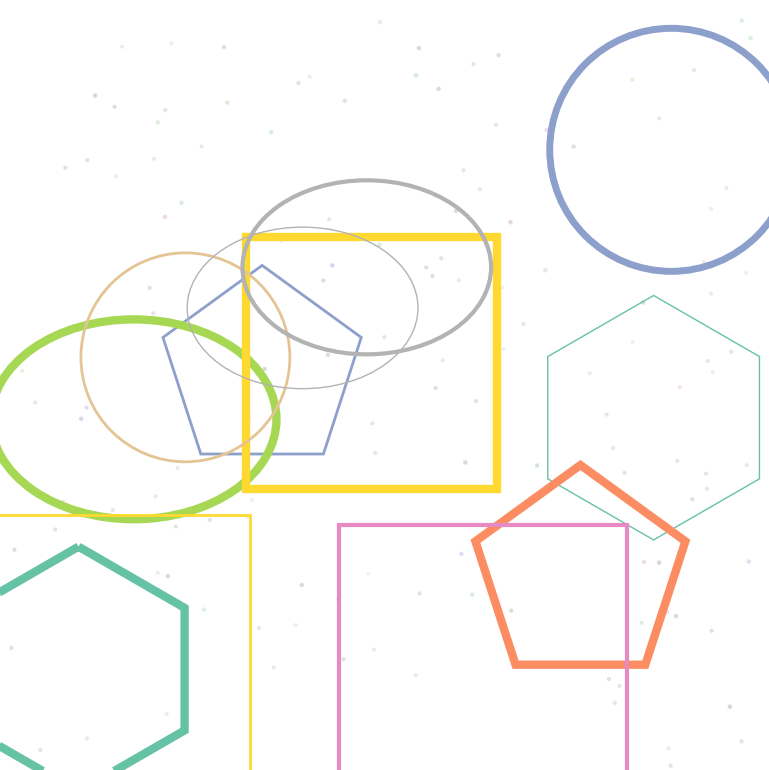[{"shape": "hexagon", "thickness": 0.5, "radius": 0.79, "center": [0.849, 0.458]}, {"shape": "hexagon", "thickness": 3, "radius": 0.8, "center": [0.102, 0.131]}, {"shape": "pentagon", "thickness": 3, "radius": 0.72, "center": [0.754, 0.253]}, {"shape": "circle", "thickness": 2.5, "radius": 0.79, "center": [0.872, 0.805]}, {"shape": "pentagon", "thickness": 1, "radius": 0.68, "center": [0.34, 0.52]}, {"shape": "square", "thickness": 1.5, "radius": 0.93, "center": [0.627, 0.132]}, {"shape": "oval", "thickness": 3, "radius": 0.93, "center": [0.174, 0.455]}, {"shape": "square", "thickness": 3, "radius": 0.82, "center": [0.482, 0.529]}, {"shape": "square", "thickness": 1, "radius": 0.84, "center": [0.157, 0.164]}, {"shape": "circle", "thickness": 1, "radius": 0.68, "center": [0.241, 0.536]}, {"shape": "oval", "thickness": 0.5, "radius": 0.75, "center": [0.393, 0.6]}, {"shape": "oval", "thickness": 1.5, "radius": 0.81, "center": [0.476, 0.653]}]